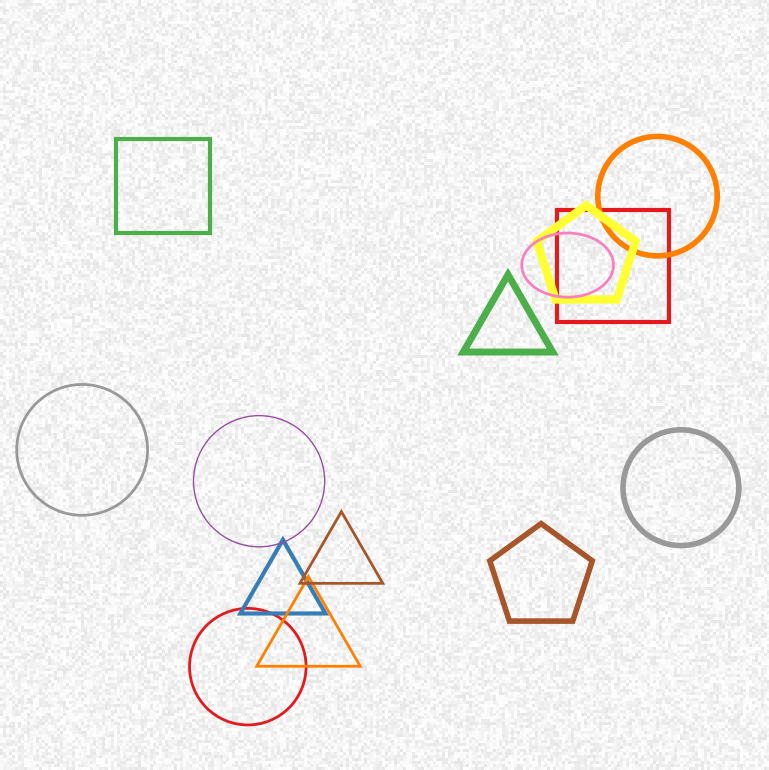[{"shape": "square", "thickness": 1.5, "radius": 0.36, "center": [0.796, 0.655]}, {"shape": "circle", "thickness": 1, "radius": 0.38, "center": [0.322, 0.134]}, {"shape": "triangle", "thickness": 1.5, "radius": 0.32, "center": [0.367, 0.235]}, {"shape": "square", "thickness": 1.5, "radius": 0.3, "center": [0.211, 0.759]}, {"shape": "triangle", "thickness": 2.5, "radius": 0.34, "center": [0.66, 0.576]}, {"shape": "circle", "thickness": 0.5, "radius": 0.43, "center": [0.336, 0.375]}, {"shape": "triangle", "thickness": 1, "radius": 0.39, "center": [0.401, 0.174]}, {"shape": "circle", "thickness": 2, "radius": 0.39, "center": [0.854, 0.745]}, {"shape": "pentagon", "thickness": 3, "radius": 0.34, "center": [0.761, 0.666]}, {"shape": "triangle", "thickness": 1, "radius": 0.31, "center": [0.443, 0.273]}, {"shape": "pentagon", "thickness": 2, "radius": 0.35, "center": [0.703, 0.25]}, {"shape": "oval", "thickness": 1, "radius": 0.3, "center": [0.737, 0.656]}, {"shape": "circle", "thickness": 2, "radius": 0.38, "center": [0.884, 0.367]}, {"shape": "circle", "thickness": 1, "radius": 0.42, "center": [0.107, 0.416]}]